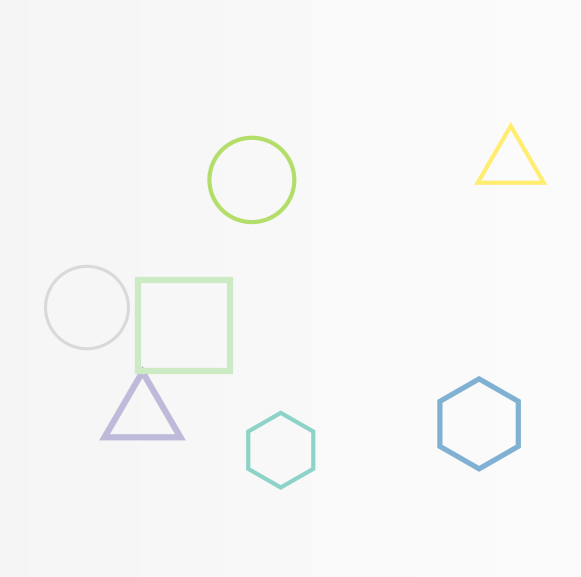[{"shape": "hexagon", "thickness": 2, "radius": 0.32, "center": [0.483, 0.22]}, {"shape": "triangle", "thickness": 3, "radius": 0.38, "center": [0.245, 0.28]}, {"shape": "hexagon", "thickness": 2.5, "radius": 0.39, "center": [0.824, 0.265]}, {"shape": "circle", "thickness": 2, "radius": 0.37, "center": [0.433, 0.688]}, {"shape": "circle", "thickness": 1.5, "radius": 0.36, "center": [0.15, 0.467]}, {"shape": "square", "thickness": 3, "radius": 0.39, "center": [0.317, 0.436]}, {"shape": "triangle", "thickness": 2, "radius": 0.33, "center": [0.879, 0.716]}]